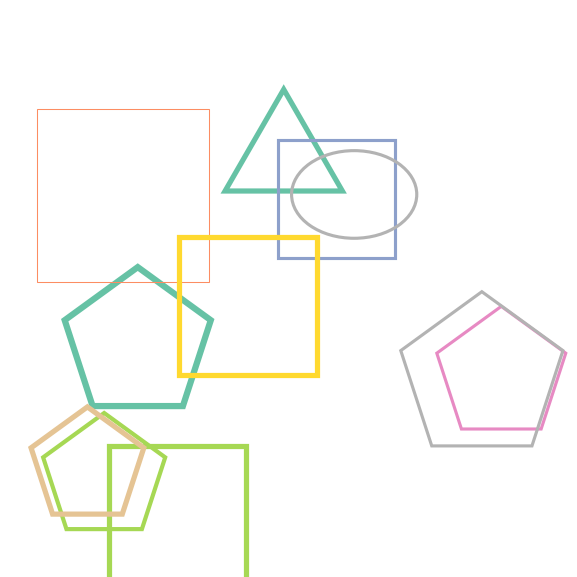[{"shape": "pentagon", "thickness": 3, "radius": 0.66, "center": [0.239, 0.404]}, {"shape": "triangle", "thickness": 2.5, "radius": 0.59, "center": [0.491, 0.727]}, {"shape": "square", "thickness": 0.5, "radius": 0.75, "center": [0.213, 0.66]}, {"shape": "square", "thickness": 1.5, "radius": 0.51, "center": [0.583, 0.655]}, {"shape": "pentagon", "thickness": 1.5, "radius": 0.59, "center": [0.868, 0.351]}, {"shape": "square", "thickness": 2.5, "radius": 0.59, "center": [0.308, 0.107]}, {"shape": "pentagon", "thickness": 2, "radius": 0.56, "center": [0.18, 0.173]}, {"shape": "square", "thickness": 2.5, "radius": 0.6, "center": [0.429, 0.47]}, {"shape": "pentagon", "thickness": 2.5, "radius": 0.51, "center": [0.151, 0.192]}, {"shape": "oval", "thickness": 1.5, "radius": 0.54, "center": [0.613, 0.662]}, {"shape": "pentagon", "thickness": 1.5, "radius": 0.74, "center": [0.834, 0.346]}]